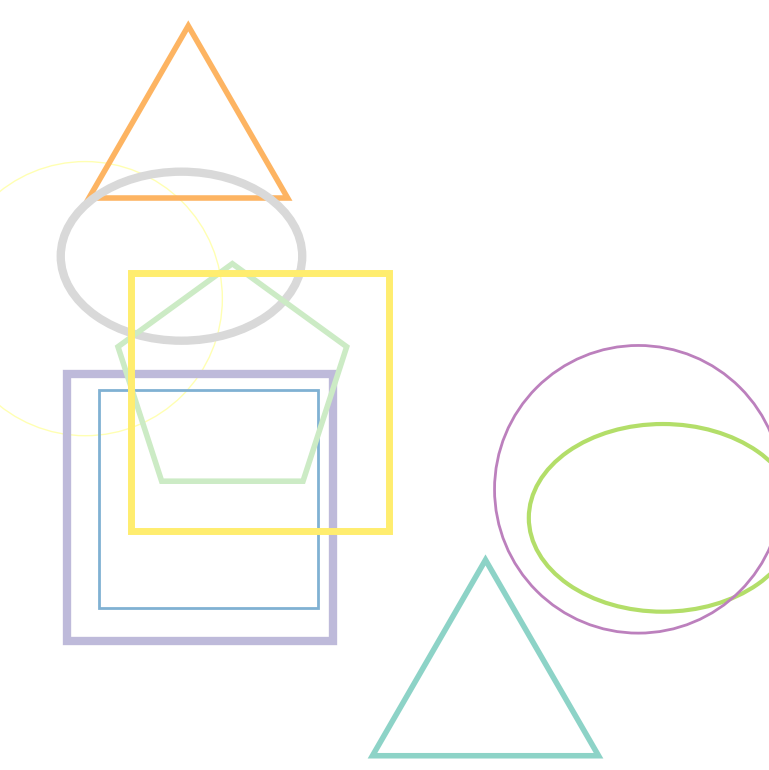[{"shape": "triangle", "thickness": 2, "radius": 0.85, "center": [0.631, 0.103]}, {"shape": "circle", "thickness": 0.5, "radius": 0.89, "center": [0.111, 0.612]}, {"shape": "square", "thickness": 3, "radius": 0.87, "center": [0.26, 0.341]}, {"shape": "square", "thickness": 1, "radius": 0.71, "center": [0.271, 0.352]}, {"shape": "triangle", "thickness": 2, "radius": 0.75, "center": [0.245, 0.817]}, {"shape": "oval", "thickness": 1.5, "radius": 0.87, "center": [0.861, 0.327]}, {"shape": "oval", "thickness": 3, "radius": 0.78, "center": [0.236, 0.667]}, {"shape": "circle", "thickness": 1, "radius": 0.93, "center": [0.829, 0.365]}, {"shape": "pentagon", "thickness": 2, "radius": 0.78, "center": [0.302, 0.501]}, {"shape": "square", "thickness": 2.5, "radius": 0.84, "center": [0.337, 0.478]}]